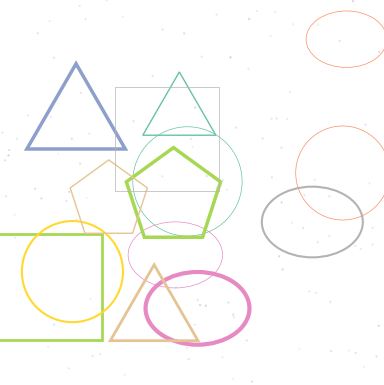[{"shape": "triangle", "thickness": 1, "radius": 0.55, "center": [0.466, 0.704]}, {"shape": "circle", "thickness": 0.5, "radius": 0.71, "center": [0.487, 0.529]}, {"shape": "oval", "thickness": 0.5, "radius": 0.52, "center": [0.9, 0.898]}, {"shape": "circle", "thickness": 0.5, "radius": 0.61, "center": [0.89, 0.551]}, {"shape": "triangle", "thickness": 2.5, "radius": 0.74, "center": [0.198, 0.687]}, {"shape": "oval", "thickness": 3, "radius": 0.67, "center": [0.513, 0.199]}, {"shape": "oval", "thickness": 0.5, "radius": 0.61, "center": [0.455, 0.338]}, {"shape": "pentagon", "thickness": 2.5, "radius": 0.64, "center": [0.451, 0.488]}, {"shape": "square", "thickness": 2, "radius": 0.69, "center": [0.127, 0.253]}, {"shape": "circle", "thickness": 1.5, "radius": 0.66, "center": [0.188, 0.295]}, {"shape": "triangle", "thickness": 2, "radius": 0.66, "center": [0.4, 0.181]}, {"shape": "pentagon", "thickness": 1, "radius": 0.53, "center": [0.283, 0.479]}, {"shape": "square", "thickness": 0.5, "radius": 0.68, "center": [0.433, 0.64]}, {"shape": "oval", "thickness": 1.5, "radius": 0.66, "center": [0.811, 0.423]}]